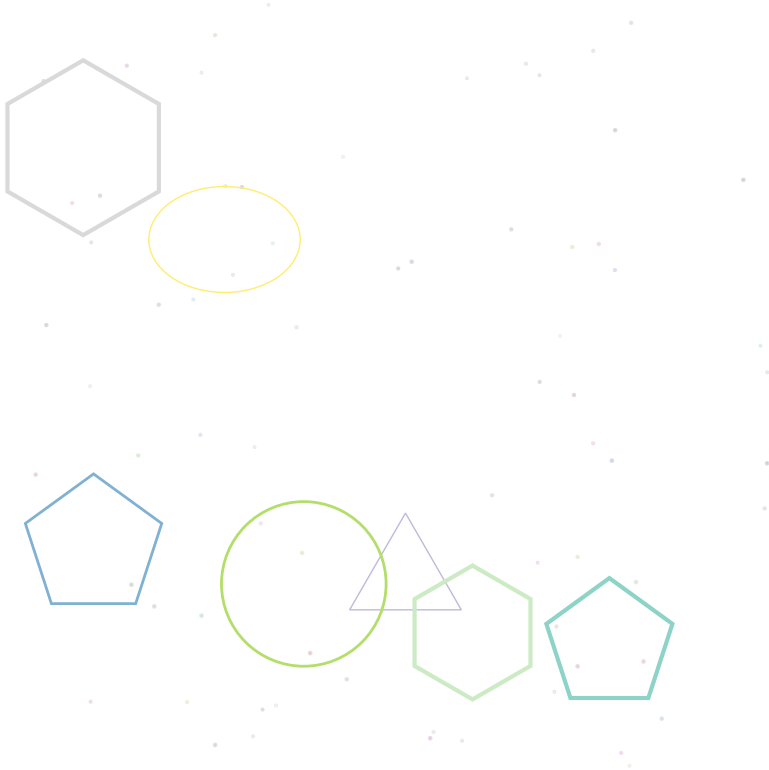[{"shape": "pentagon", "thickness": 1.5, "radius": 0.43, "center": [0.791, 0.163]}, {"shape": "triangle", "thickness": 0.5, "radius": 0.42, "center": [0.527, 0.25]}, {"shape": "pentagon", "thickness": 1, "radius": 0.47, "center": [0.121, 0.291]}, {"shape": "circle", "thickness": 1, "radius": 0.53, "center": [0.395, 0.242]}, {"shape": "hexagon", "thickness": 1.5, "radius": 0.57, "center": [0.108, 0.808]}, {"shape": "hexagon", "thickness": 1.5, "radius": 0.43, "center": [0.614, 0.179]}, {"shape": "oval", "thickness": 0.5, "radius": 0.49, "center": [0.292, 0.689]}]